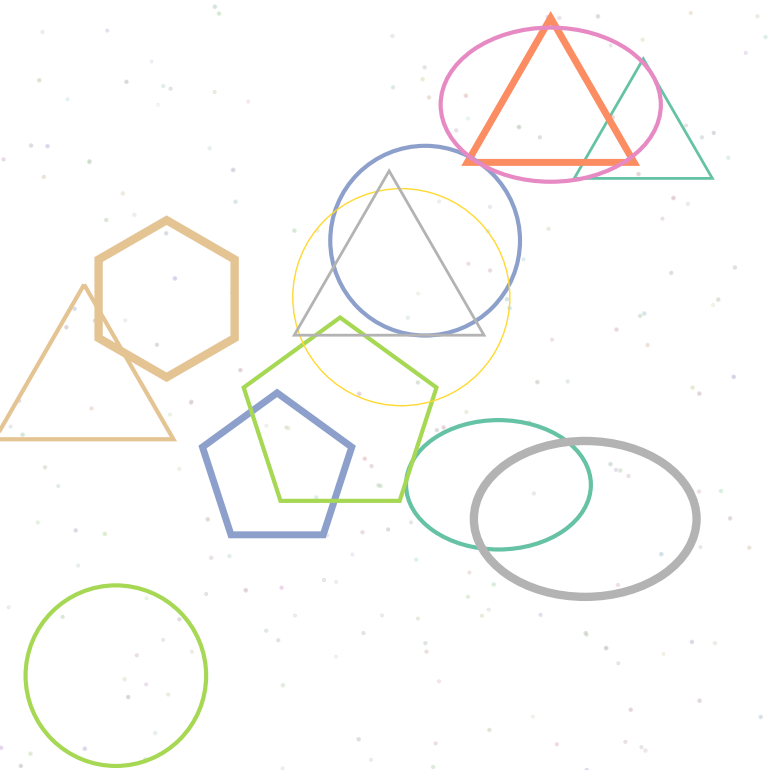[{"shape": "oval", "thickness": 1.5, "radius": 0.6, "center": [0.647, 0.37]}, {"shape": "triangle", "thickness": 1, "radius": 0.52, "center": [0.835, 0.82]}, {"shape": "triangle", "thickness": 2.5, "radius": 0.63, "center": [0.715, 0.852]}, {"shape": "circle", "thickness": 1.5, "radius": 0.62, "center": [0.552, 0.687]}, {"shape": "pentagon", "thickness": 2.5, "radius": 0.51, "center": [0.36, 0.388]}, {"shape": "oval", "thickness": 1.5, "radius": 0.71, "center": [0.715, 0.864]}, {"shape": "pentagon", "thickness": 1.5, "radius": 0.66, "center": [0.442, 0.456]}, {"shape": "circle", "thickness": 1.5, "radius": 0.59, "center": [0.15, 0.123]}, {"shape": "circle", "thickness": 0.5, "radius": 0.7, "center": [0.521, 0.614]}, {"shape": "triangle", "thickness": 1.5, "radius": 0.67, "center": [0.109, 0.497]}, {"shape": "hexagon", "thickness": 3, "radius": 0.51, "center": [0.216, 0.612]}, {"shape": "triangle", "thickness": 1, "radius": 0.71, "center": [0.505, 0.636]}, {"shape": "oval", "thickness": 3, "radius": 0.72, "center": [0.76, 0.326]}]